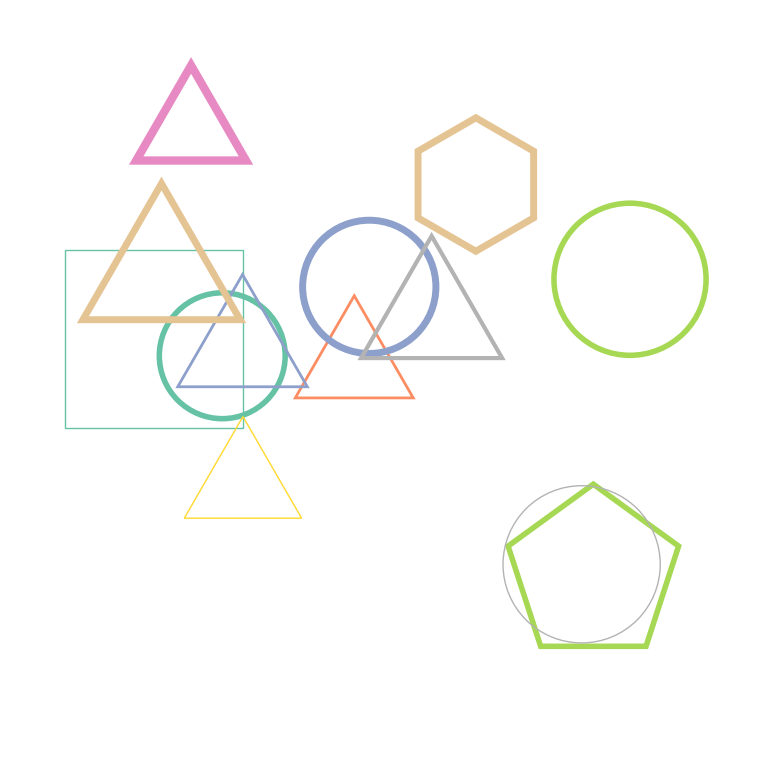[{"shape": "circle", "thickness": 2, "radius": 0.41, "center": [0.289, 0.538]}, {"shape": "square", "thickness": 0.5, "radius": 0.58, "center": [0.2, 0.56]}, {"shape": "triangle", "thickness": 1, "radius": 0.44, "center": [0.46, 0.527]}, {"shape": "triangle", "thickness": 1, "radius": 0.49, "center": [0.315, 0.546]}, {"shape": "circle", "thickness": 2.5, "radius": 0.43, "center": [0.48, 0.627]}, {"shape": "triangle", "thickness": 3, "radius": 0.41, "center": [0.248, 0.833]}, {"shape": "circle", "thickness": 2, "radius": 0.49, "center": [0.818, 0.637]}, {"shape": "pentagon", "thickness": 2, "radius": 0.58, "center": [0.771, 0.255]}, {"shape": "triangle", "thickness": 0.5, "radius": 0.44, "center": [0.316, 0.371]}, {"shape": "triangle", "thickness": 2.5, "radius": 0.59, "center": [0.21, 0.644]}, {"shape": "hexagon", "thickness": 2.5, "radius": 0.43, "center": [0.618, 0.76]}, {"shape": "triangle", "thickness": 1.5, "radius": 0.53, "center": [0.561, 0.588]}, {"shape": "circle", "thickness": 0.5, "radius": 0.51, "center": [0.755, 0.267]}]